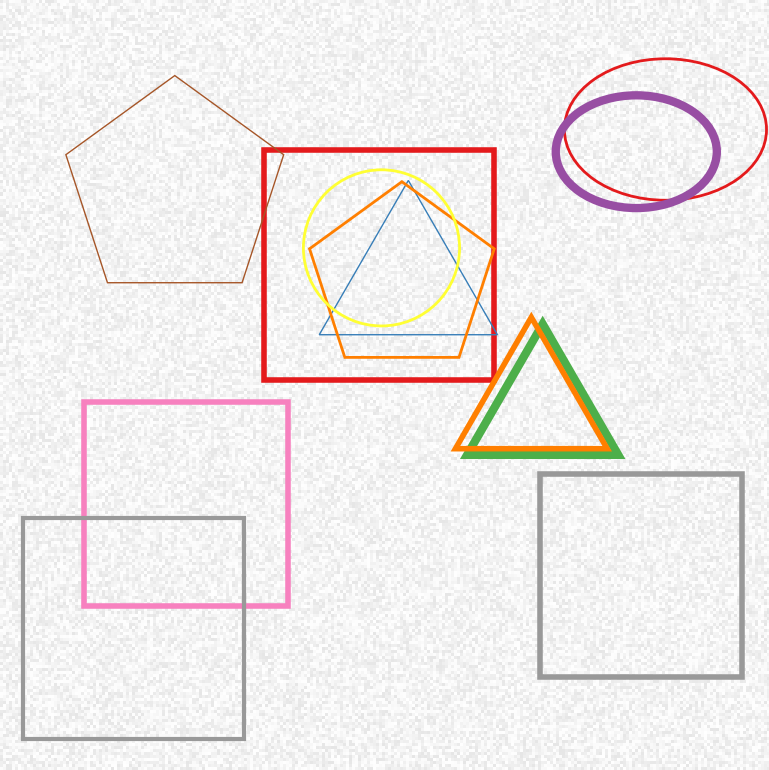[{"shape": "oval", "thickness": 1, "radius": 0.66, "center": [0.864, 0.832]}, {"shape": "square", "thickness": 2, "radius": 0.74, "center": [0.492, 0.656]}, {"shape": "triangle", "thickness": 0.5, "radius": 0.67, "center": [0.53, 0.632]}, {"shape": "triangle", "thickness": 3, "radius": 0.57, "center": [0.705, 0.466]}, {"shape": "oval", "thickness": 3, "radius": 0.52, "center": [0.826, 0.803]}, {"shape": "triangle", "thickness": 2, "radius": 0.57, "center": [0.69, 0.474]}, {"shape": "pentagon", "thickness": 1, "radius": 0.63, "center": [0.522, 0.638]}, {"shape": "circle", "thickness": 1, "radius": 0.51, "center": [0.495, 0.678]}, {"shape": "pentagon", "thickness": 0.5, "radius": 0.74, "center": [0.227, 0.753]}, {"shape": "square", "thickness": 2, "radius": 0.66, "center": [0.242, 0.345]}, {"shape": "square", "thickness": 1.5, "radius": 0.72, "center": [0.174, 0.184]}, {"shape": "square", "thickness": 2, "radius": 0.66, "center": [0.832, 0.253]}]